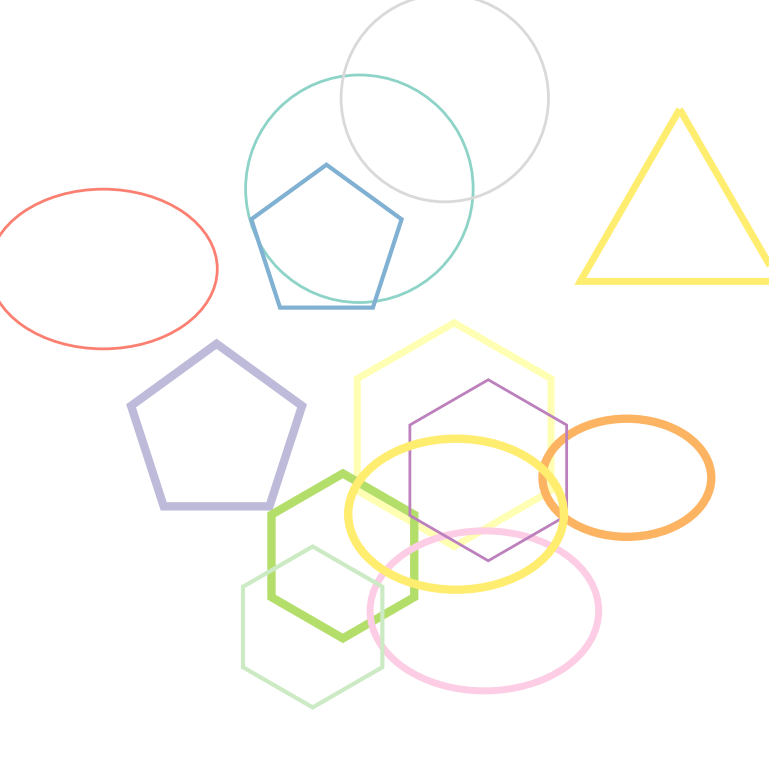[{"shape": "circle", "thickness": 1, "radius": 0.74, "center": [0.467, 0.755]}, {"shape": "hexagon", "thickness": 2.5, "radius": 0.73, "center": [0.59, 0.436]}, {"shape": "pentagon", "thickness": 3, "radius": 0.58, "center": [0.281, 0.437]}, {"shape": "oval", "thickness": 1, "radius": 0.74, "center": [0.134, 0.651]}, {"shape": "pentagon", "thickness": 1.5, "radius": 0.51, "center": [0.424, 0.683]}, {"shape": "oval", "thickness": 3, "radius": 0.55, "center": [0.814, 0.38]}, {"shape": "hexagon", "thickness": 3, "radius": 0.54, "center": [0.445, 0.278]}, {"shape": "oval", "thickness": 2.5, "radius": 0.74, "center": [0.629, 0.207]}, {"shape": "circle", "thickness": 1, "radius": 0.67, "center": [0.578, 0.873]}, {"shape": "hexagon", "thickness": 1, "radius": 0.59, "center": [0.634, 0.389]}, {"shape": "hexagon", "thickness": 1.5, "radius": 0.52, "center": [0.406, 0.186]}, {"shape": "oval", "thickness": 3, "radius": 0.7, "center": [0.592, 0.332]}, {"shape": "triangle", "thickness": 2.5, "radius": 0.75, "center": [0.883, 0.709]}]